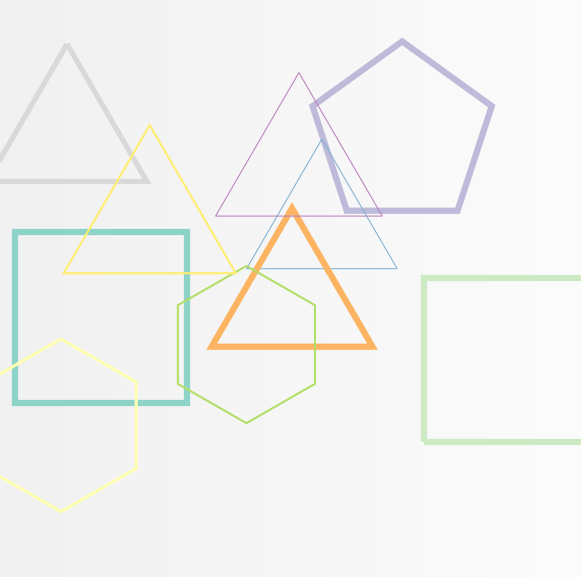[{"shape": "square", "thickness": 3, "radius": 0.74, "center": [0.174, 0.449]}, {"shape": "hexagon", "thickness": 1.5, "radius": 0.75, "center": [0.105, 0.263]}, {"shape": "pentagon", "thickness": 3, "radius": 0.81, "center": [0.692, 0.765]}, {"shape": "triangle", "thickness": 0.5, "radius": 0.75, "center": [0.554, 0.609]}, {"shape": "triangle", "thickness": 3, "radius": 0.8, "center": [0.502, 0.479]}, {"shape": "hexagon", "thickness": 1, "radius": 0.68, "center": [0.424, 0.403]}, {"shape": "triangle", "thickness": 2.5, "radius": 0.79, "center": [0.115, 0.764]}, {"shape": "triangle", "thickness": 0.5, "radius": 0.83, "center": [0.514, 0.708]}, {"shape": "square", "thickness": 3, "radius": 0.71, "center": [0.872, 0.376]}, {"shape": "triangle", "thickness": 1, "radius": 0.85, "center": [0.258, 0.611]}]